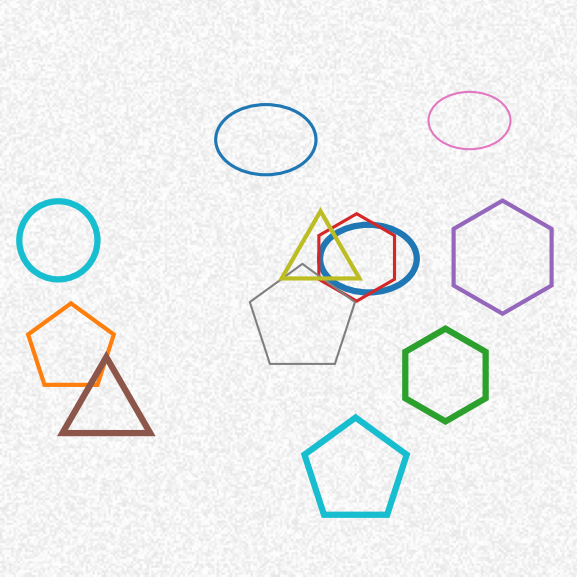[{"shape": "oval", "thickness": 3, "radius": 0.42, "center": [0.638, 0.551]}, {"shape": "oval", "thickness": 1.5, "radius": 0.43, "center": [0.46, 0.757]}, {"shape": "pentagon", "thickness": 2, "radius": 0.39, "center": [0.123, 0.396]}, {"shape": "hexagon", "thickness": 3, "radius": 0.4, "center": [0.771, 0.35]}, {"shape": "hexagon", "thickness": 1.5, "radius": 0.38, "center": [0.618, 0.553]}, {"shape": "hexagon", "thickness": 2, "radius": 0.49, "center": [0.87, 0.554]}, {"shape": "triangle", "thickness": 3, "radius": 0.44, "center": [0.184, 0.293]}, {"shape": "oval", "thickness": 1, "radius": 0.35, "center": [0.813, 0.79]}, {"shape": "pentagon", "thickness": 1, "radius": 0.48, "center": [0.524, 0.446]}, {"shape": "triangle", "thickness": 2, "radius": 0.39, "center": [0.555, 0.556]}, {"shape": "circle", "thickness": 3, "radius": 0.34, "center": [0.101, 0.583]}, {"shape": "pentagon", "thickness": 3, "radius": 0.47, "center": [0.616, 0.183]}]